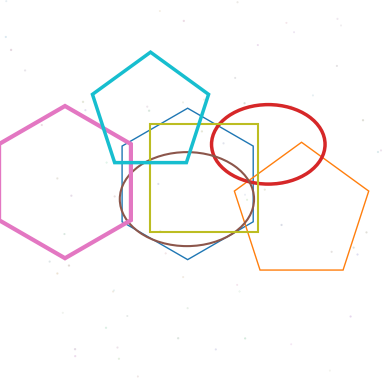[{"shape": "hexagon", "thickness": 1, "radius": 0.98, "center": [0.487, 0.522]}, {"shape": "pentagon", "thickness": 1, "radius": 0.92, "center": [0.783, 0.447]}, {"shape": "oval", "thickness": 2.5, "radius": 0.74, "center": [0.697, 0.625]}, {"shape": "oval", "thickness": 1.5, "radius": 0.87, "center": [0.486, 0.483]}, {"shape": "hexagon", "thickness": 3, "radius": 0.99, "center": [0.169, 0.527]}, {"shape": "square", "thickness": 1.5, "radius": 0.7, "center": [0.53, 0.538]}, {"shape": "pentagon", "thickness": 2.5, "radius": 0.79, "center": [0.391, 0.706]}]